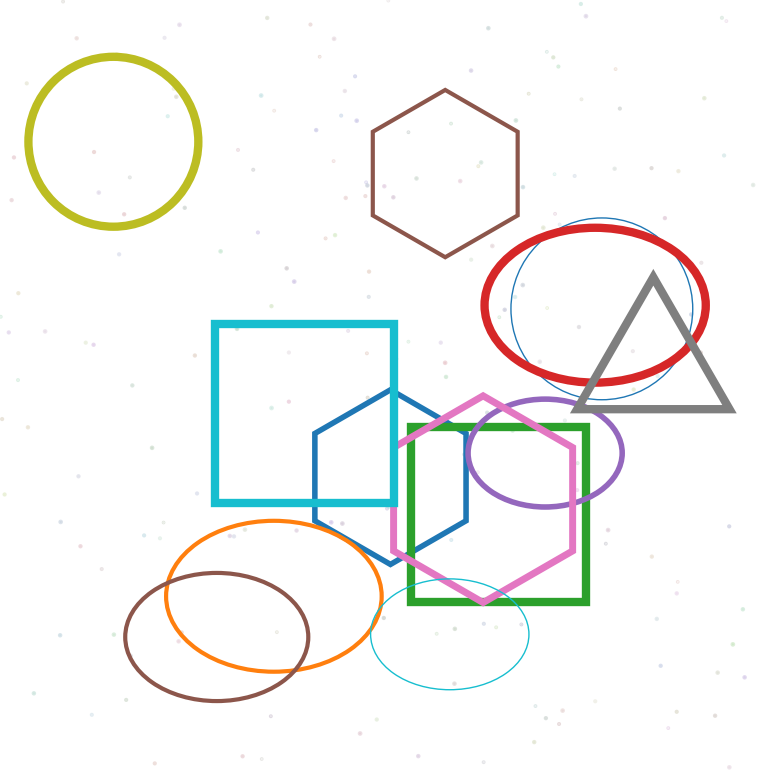[{"shape": "circle", "thickness": 0.5, "radius": 0.59, "center": [0.782, 0.599]}, {"shape": "hexagon", "thickness": 2, "radius": 0.57, "center": [0.507, 0.38]}, {"shape": "oval", "thickness": 1.5, "radius": 0.7, "center": [0.356, 0.226]}, {"shape": "square", "thickness": 3, "radius": 0.57, "center": [0.648, 0.332]}, {"shape": "oval", "thickness": 3, "radius": 0.72, "center": [0.773, 0.604]}, {"shape": "oval", "thickness": 2, "radius": 0.5, "center": [0.708, 0.412]}, {"shape": "oval", "thickness": 1.5, "radius": 0.59, "center": [0.282, 0.173]}, {"shape": "hexagon", "thickness": 1.5, "radius": 0.54, "center": [0.578, 0.775]}, {"shape": "hexagon", "thickness": 2.5, "radius": 0.67, "center": [0.627, 0.352]}, {"shape": "triangle", "thickness": 3, "radius": 0.57, "center": [0.848, 0.526]}, {"shape": "circle", "thickness": 3, "radius": 0.55, "center": [0.147, 0.816]}, {"shape": "oval", "thickness": 0.5, "radius": 0.51, "center": [0.584, 0.176]}, {"shape": "square", "thickness": 3, "radius": 0.58, "center": [0.396, 0.463]}]